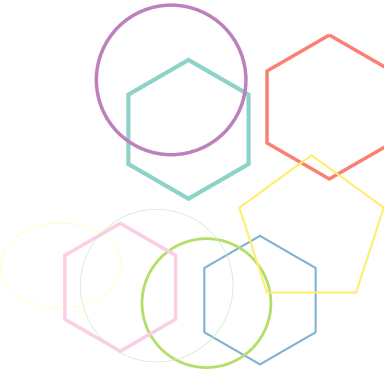[{"shape": "hexagon", "thickness": 3, "radius": 0.9, "center": [0.49, 0.664]}, {"shape": "oval", "thickness": 0.5, "radius": 0.79, "center": [0.159, 0.311]}, {"shape": "hexagon", "thickness": 2.5, "radius": 0.93, "center": [0.855, 0.722]}, {"shape": "hexagon", "thickness": 1.5, "radius": 0.83, "center": [0.675, 0.22]}, {"shape": "circle", "thickness": 2, "radius": 0.84, "center": [0.536, 0.213]}, {"shape": "hexagon", "thickness": 2.5, "radius": 0.83, "center": [0.312, 0.254]}, {"shape": "circle", "thickness": 2.5, "radius": 0.97, "center": [0.445, 0.792]}, {"shape": "circle", "thickness": 0.5, "radius": 0.99, "center": [0.407, 0.258]}, {"shape": "pentagon", "thickness": 1.5, "radius": 0.99, "center": [0.809, 0.4]}]